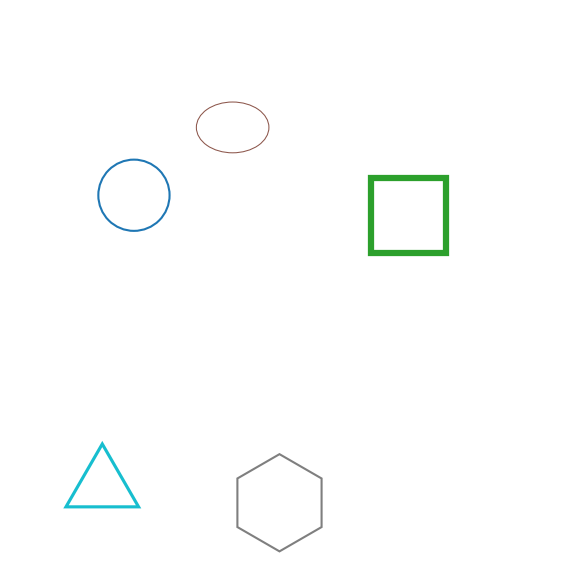[{"shape": "circle", "thickness": 1, "radius": 0.31, "center": [0.232, 0.661]}, {"shape": "square", "thickness": 3, "radius": 0.33, "center": [0.707, 0.626]}, {"shape": "oval", "thickness": 0.5, "radius": 0.31, "center": [0.403, 0.779]}, {"shape": "hexagon", "thickness": 1, "radius": 0.42, "center": [0.484, 0.129]}, {"shape": "triangle", "thickness": 1.5, "radius": 0.36, "center": [0.177, 0.158]}]